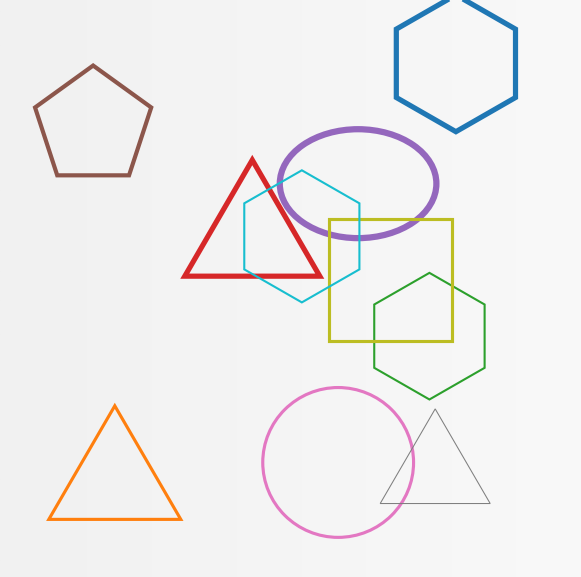[{"shape": "hexagon", "thickness": 2.5, "radius": 0.59, "center": [0.784, 0.889]}, {"shape": "triangle", "thickness": 1.5, "radius": 0.66, "center": [0.197, 0.165]}, {"shape": "hexagon", "thickness": 1, "radius": 0.55, "center": [0.739, 0.417]}, {"shape": "triangle", "thickness": 2.5, "radius": 0.67, "center": [0.434, 0.588]}, {"shape": "oval", "thickness": 3, "radius": 0.67, "center": [0.616, 0.681]}, {"shape": "pentagon", "thickness": 2, "radius": 0.53, "center": [0.16, 0.781]}, {"shape": "circle", "thickness": 1.5, "radius": 0.65, "center": [0.582, 0.198]}, {"shape": "triangle", "thickness": 0.5, "radius": 0.55, "center": [0.749, 0.182]}, {"shape": "square", "thickness": 1.5, "radius": 0.53, "center": [0.672, 0.515]}, {"shape": "hexagon", "thickness": 1, "radius": 0.57, "center": [0.519, 0.59]}]